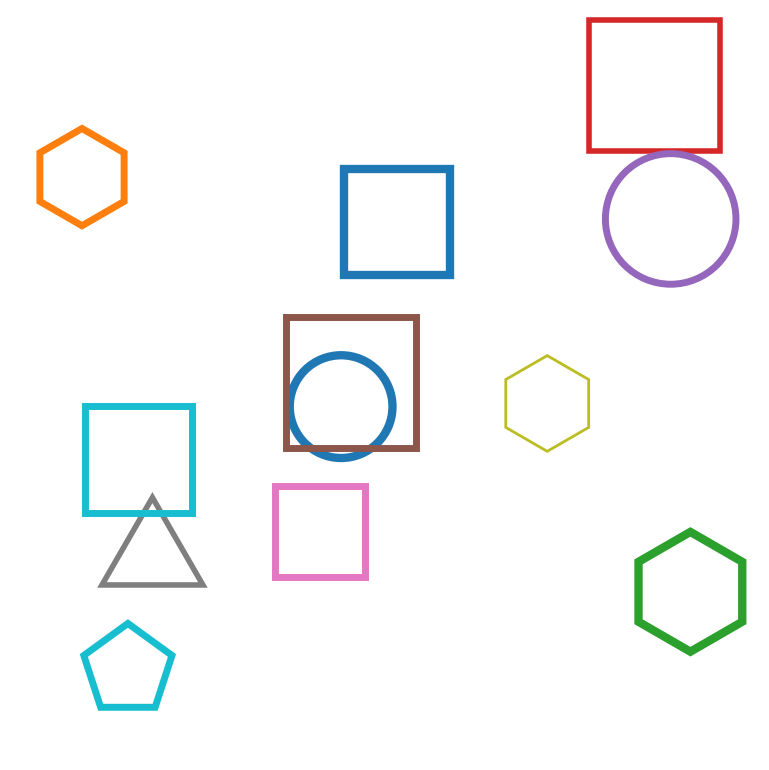[{"shape": "circle", "thickness": 3, "radius": 0.33, "center": [0.443, 0.472]}, {"shape": "square", "thickness": 3, "radius": 0.35, "center": [0.516, 0.712]}, {"shape": "hexagon", "thickness": 2.5, "radius": 0.32, "center": [0.106, 0.77]}, {"shape": "hexagon", "thickness": 3, "radius": 0.39, "center": [0.897, 0.231]}, {"shape": "square", "thickness": 2, "radius": 0.43, "center": [0.85, 0.889]}, {"shape": "circle", "thickness": 2.5, "radius": 0.42, "center": [0.871, 0.716]}, {"shape": "square", "thickness": 2.5, "radius": 0.42, "center": [0.456, 0.503]}, {"shape": "square", "thickness": 2.5, "radius": 0.3, "center": [0.416, 0.31]}, {"shape": "triangle", "thickness": 2, "radius": 0.38, "center": [0.198, 0.278]}, {"shape": "hexagon", "thickness": 1, "radius": 0.31, "center": [0.711, 0.476]}, {"shape": "pentagon", "thickness": 2.5, "radius": 0.3, "center": [0.166, 0.13]}, {"shape": "square", "thickness": 2.5, "radius": 0.35, "center": [0.179, 0.404]}]